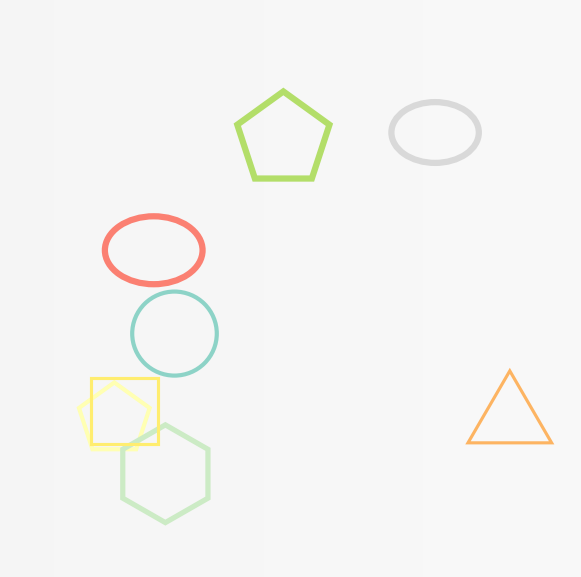[{"shape": "circle", "thickness": 2, "radius": 0.36, "center": [0.3, 0.422]}, {"shape": "pentagon", "thickness": 2, "radius": 0.32, "center": [0.197, 0.273]}, {"shape": "oval", "thickness": 3, "radius": 0.42, "center": [0.264, 0.566]}, {"shape": "triangle", "thickness": 1.5, "radius": 0.42, "center": [0.877, 0.274]}, {"shape": "pentagon", "thickness": 3, "radius": 0.42, "center": [0.488, 0.757]}, {"shape": "oval", "thickness": 3, "radius": 0.38, "center": [0.749, 0.77]}, {"shape": "hexagon", "thickness": 2.5, "radius": 0.42, "center": [0.284, 0.179]}, {"shape": "square", "thickness": 1.5, "radius": 0.29, "center": [0.214, 0.288]}]